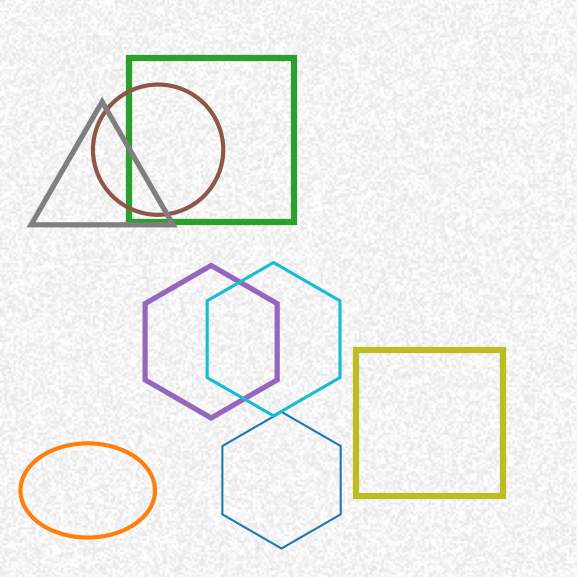[{"shape": "hexagon", "thickness": 1, "radius": 0.59, "center": [0.488, 0.168]}, {"shape": "oval", "thickness": 2, "radius": 0.58, "center": [0.152, 0.15]}, {"shape": "square", "thickness": 3, "radius": 0.71, "center": [0.366, 0.757]}, {"shape": "hexagon", "thickness": 2.5, "radius": 0.66, "center": [0.366, 0.407]}, {"shape": "circle", "thickness": 2, "radius": 0.56, "center": [0.274, 0.74]}, {"shape": "triangle", "thickness": 2.5, "radius": 0.71, "center": [0.177, 0.681]}, {"shape": "square", "thickness": 3, "radius": 0.63, "center": [0.744, 0.267]}, {"shape": "hexagon", "thickness": 1.5, "radius": 0.66, "center": [0.474, 0.412]}]